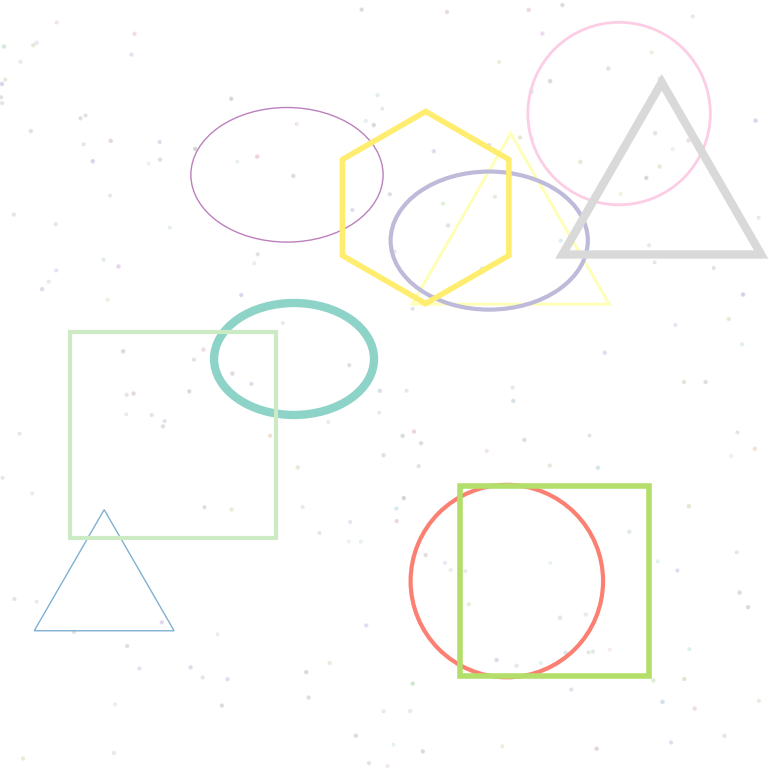[{"shape": "oval", "thickness": 3, "radius": 0.52, "center": [0.382, 0.534]}, {"shape": "triangle", "thickness": 1, "radius": 0.74, "center": [0.663, 0.679]}, {"shape": "oval", "thickness": 1.5, "radius": 0.64, "center": [0.635, 0.688]}, {"shape": "circle", "thickness": 1.5, "radius": 0.62, "center": [0.658, 0.245]}, {"shape": "triangle", "thickness": 0.5, "radius": 0.52, "center": [0.135, 0.233]}, {"shape": "square", "thickness": 2, "radius": 0.61, "center": [0.72, 0.245]}, {"shape": "circle", "thickness": 1, "radius": 0.59, "center": [0.804, 0.853]}, {"shape": "triangle", "thickness": 3, "radius": 0.75, "center": [0.859, 0.744]}, {"shape": "oval", "thickness": 0.5, "radius": 0.62, "center": [0.373, 0.773]}, {"shape": "square", "thickness": 1.5, "radius": 0.67, "center": [0.225, 0.435]}, {"shape": "hexagon", "thickness": 2, "radius": 0.62, "center": [0.553, 0.731]}]